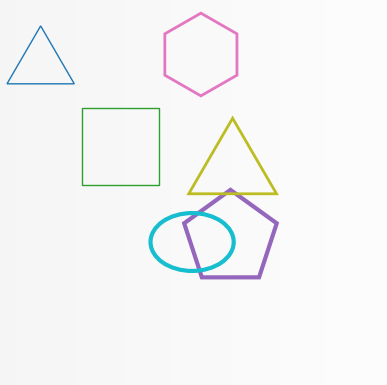[{"shape": "triangle", "thickness": 1, "radius": 0.5, "center": [0.105, 0.832]}, {"shape": "square", "thickness": 1, "radius": 0.5, "center": [0.311, 0.619]}, {"shape": "pentagon", "thickness": 3, "radius": 0.63, "center": [0.595, 0.381]}, {"shape": "hexagon", "thickness": 2, "radius": 0.54, "center": [0.518, 0.858]}, {"shape": "triangle", "thickness": 2, "radius": 0.65, "center": [0.6, 0.562]}, {"shape": "oval", "thickness": 3, "radius": 0.54, "center": [0.496, 0.371]}]